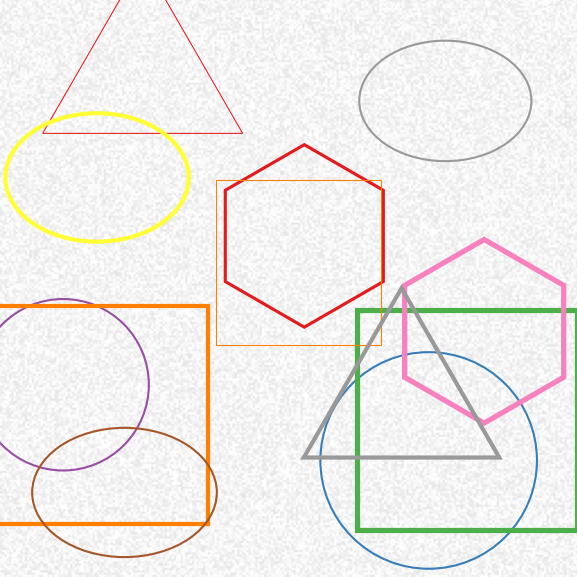[{"shape": "hexagon", "thickness": 1.5, "radius": 0.79, "center": [0.527, 0.591]}, {"shape": "triangle", "thickness": 0.5, "radius": 1.0, "center": [0.247, 0.868]}, {"shape": "circle", "thickness": 1, "radius": 0.94, "center": [0.742, 0.202]}, {"shape": "square", "thickness": 2.5, "radius": 0.95, "center": [0.809, 0.271]}, {"shape": "circle", "thickness": 1, "radius": 0.74, "center": [0.109, 0.333]}, {"shape": "square", "thickness": 2, "radius": 0.94, "center": [0.172, 0.28]}, {"shape": "square", "thickness": 0.5, "radius": 0.71, "center": [0.518, 0.545]}, {"shape": "oval", "thickness": 2, "radius": 0.79, "center": [0.168, 0.692]}, {"shape": "oval", "thickness": 1, "radius": 0.8, "center": [0.216, 0.146]}, {"shape": "hexagon", "thickness": 2.5, "radius": 0.8, "center": [0.838, 0.425]}, {"shape": "oval", "thickness": 1, "radius": 0.75, "center": [0.771, 0.824]}, {"shape": "triangle", "thickness": 2, "radius": 0.98, "center": [0.695, 0.305]}]